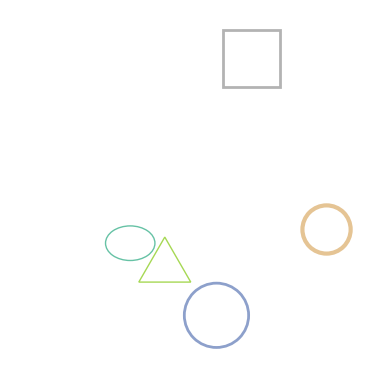[{"shape": "oval", "thickness": 1, "radius": 0.32, "center": [0.338, 0.368]}, {"shape": "circle", "thickness": 2, "radius": 0.42, "center": [0.562, 0.181]}, {"shape": "triangle", "thickness": 1, "radius": 0.39, "center": [0.428, 0.306]}, {"shape": "circle", "thickness": 3, "radius": 0.31, "center": [0.848, 0.404]}, {"shape": "square", "thickness": 2, "radius": 0.37, "center": [0.653, 0.848]}]